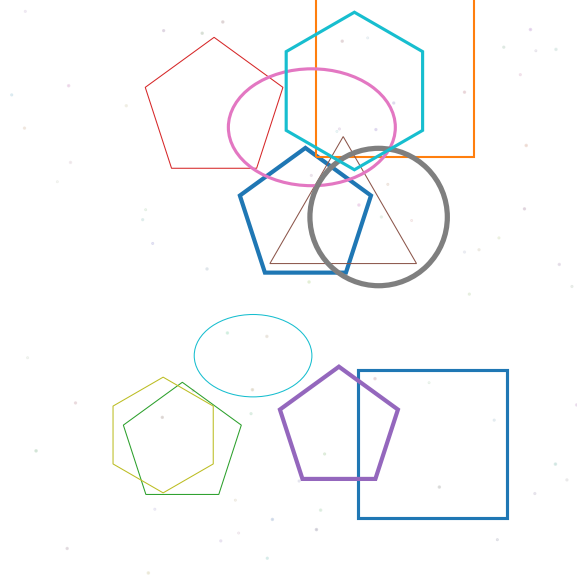[{"shape": "square", "thickness": 1.5, "radius": 0.64, "center": [0.748, 0.23]}, {"shape": "pentagon", "thickness": 2, "radius": 0.6, "center": [0.529, 0.624]}, {"shape": "square", "thickness": 1, "radius": 0.69, "center": [0.684, 0.865]}, {"shape": "pentagon", "thickness": 0.5, "radius": 0.54, "center": [0.316, 0.23]}, {"shape": "pentagon", "thickness": 0.5, "radius": 0.63, "center": [0.371, 0.809]}, {"shape": "pentagon", "thickness": 2, "radius": 0.54, "center": [0.587, 0.257]}, {"shape": "triangle", "thickness": 0.5, "radius": 0.73, "center": [0.594, 0.616]}, {"shape": "oval", "thickness": 1.5, "radius": 0.72, "center": [0.54, 0.779]}, {"shape": "circle", "thickness": 2.5, "radius": 0.59, "center": [0.656, 0.623]}, {"shape": "hexagon", "thickness": 0.5, "radius": 0.5, "center": [0.282, 0.246]}, {"shape": "oval", "thickness": 0.5, "radius": 0.51, "center": [0.438, 0.383]}, {"shape": "hexagon", "thickness": 1.5, "radius": 0.68, "center": [0.614, 0.842]}]